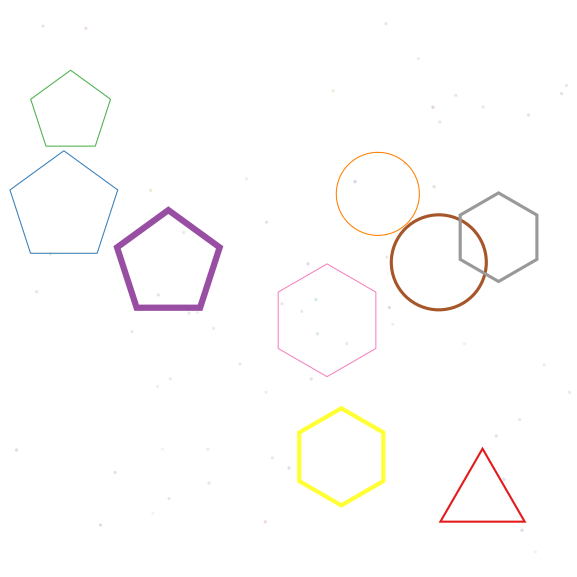[{"shape": "triangle", "thickness": 1, "radius": 0.42, "center": [0.836, 0.138]}, {"shape": "pentagon", "thickness": 0.5, "radius": 0.49, "center": [0.111, 0.64]}, {"shape": "pentagon", "thickness": 0.5, "radius": 0.36, "center": [0.122, 0.805]}, {"shape": "pentagon", "thickness": 3, "radius": 0.47, "center": [0.292, 0.542]}, {"shape": "circle", "thickness": 0.5, "radius": 0.36, "center": [0.654, 0.663]}, {"shape": "hexagon", "thickness": 2, "radius": 0.42, "center": [0.591, 0.208]}, {"shape": "circle", "thickness": 1.5, "radius": 0.41, "center": [0.76, 0.545]}, {"shape": "hexagon", "thickness": 0.5, "radius": 0.49, "center": [0.566, 0.445]}, {"shape": "hexagon", "thickness": 1.5, "radius": 0.38, "center": [0.863, 0.588]}]